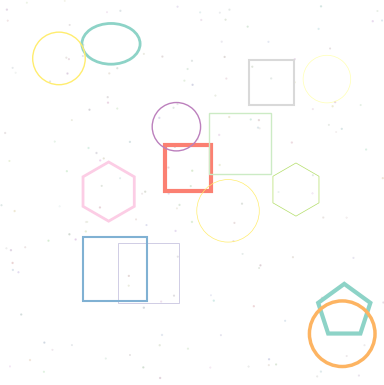[{"shape": "oval", "thickness": 2, "radius": 0.38, "center": [0.288, 0.886]}, {"shape": "pentagon", "thickness": 3, "radius": 0.36, "center": [0.894, 0.191]}, {"shape": "circle", "thickness": 0.5, "radius": 0.31, "center": [0.849, 0.795]}, {"shape": "square", "thickness": 0.5, "radius": 0.39, "center": [0.385, 0.291]}, {"shape": "square", "thickness": 3, "radius": 0.3, "center": [0.489, 0.563]}, {"shape": "square", "thickness": 1.5, "radius": 0.42, "center": [0.299, 0.3]}, {"shape": "circle", "thickness": 2.5, "radius": 0.43, "center": [0.889, 0.133]}, {"shape": "hexagon", "thickness": 0.5, "radius": 0.35, "center": [0.769, 0.508]}, {"shape": "hexagon", "thickness": 2, "radius": 0.38, "center": [0.282, 0.502]}, {"shape": "square", "thickness": 1.5, "radius": 0.29, "center": [0.705, 0.786]}, {"shape": "circle", "thickness": 1, "radius": 0.31, "center": [0.458, 0.671]}, {"shape": "square", "thickness": 1, "radius": 0.4, "center": [0.623, 0.628]}, {"shape": "circle", "thickness": 1, "radius": 0.34, "center": [0.153, 0.848]}, {"shape": "circle", "thickness": 0.5, "radius": 0.41, "center": [0.592, 0.452]}]